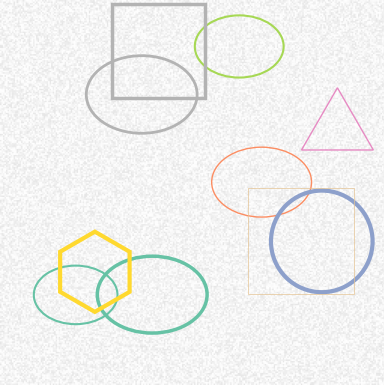[{"shape": "oval", "thickness": 1.5, "radius": 0.54, "center": [0.196, 0.234]}, {"shape": "oval", "thickness": 2.5, "radius": 0.71, "center": [0.395, 0.235]}, {"shape": "oval", "thickness": 1, "radius": 0.65, "center": [0.679, 0.527]}, {"shape": "circle", "thickness": 3, "radius": 0.66, "center": [0.836, 0.373]}, {"shape": "triangle", "thickness": 1, "radius": 0.54, "center": [0.876, 0.664]}, {"shape": "oval", "thickness": 1.5, "radius": 0.58, "center": [0.621, 0.879]}, {"shape": "hexagon", "thickness": 3, "radius": 0.52, "center": [0.246, 0.294]}, {"shape": "square", "thickness": 0.5, "radius": 0.69, "center": [0.781, 0.373]}, {"shape": "oval", "thickness": 2, "radius": 0.72, "center": [0.368, 0.755]}, {"shape": "square", "thickness": 2.5, "radius": 0.61, "center": [0.412, 0.868]}]